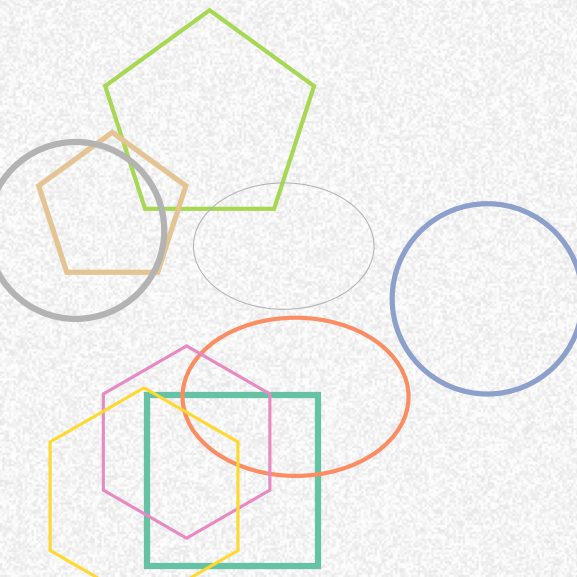[{"shape": "square", "thickness": 3, "radius": 0.74, "center": [0.403, 0.167]}, {"shape": "oval", "thickness": 2, "radius": 0.98, "center": [0.512, 0.312]}, {"shape": "circle", "thickness": 2.5, "radius": 0.82, "center": [0.844, 0.482]}, {"shape": "hexagon", "thickness": 1.5, "radius": 0.83, "center": [0.323, 0.234]}, {"shape": "pentagon", "thickness": 2, "radius": 0.95, "center": [0.363, 0.791]}, {"shape": "hexagon", "thickness": 1.5, "radius": 0.94, "center": [0.249, 0.14]}, {"shape": "pentagon", "thickness": 2.5, "radius": 0.67, "center": [0.194, 0.636]}, {"shape": "circle", "thickness": 3, "radius": 0.77, "center": [0.131, 0.6]}, {"shape": "oval", "thickness": 0.5, "radius": 0.78, "center": [0.491, 0.573]}]